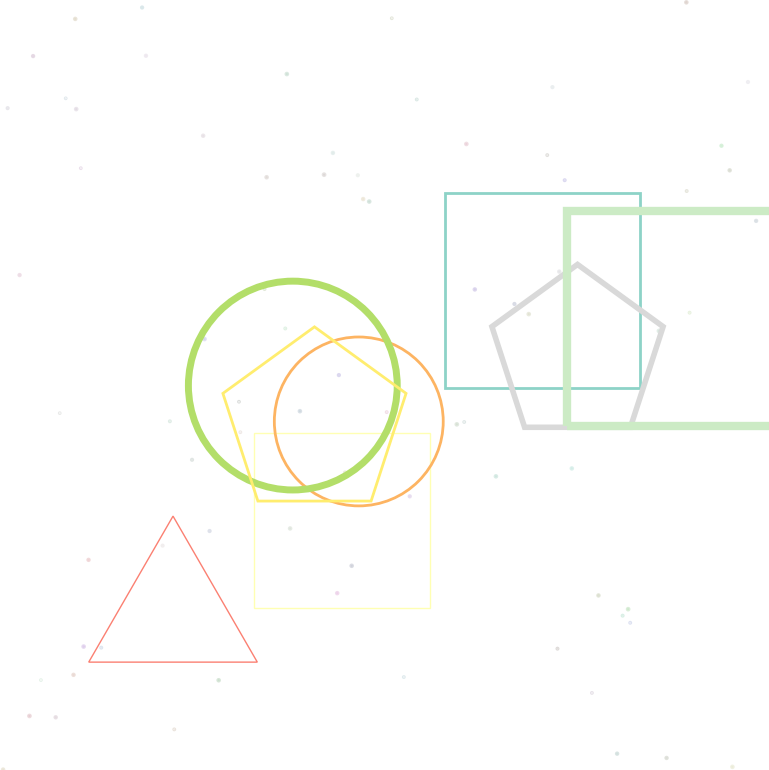[{"shape": "square", "thickness": 1, "radius": 0.63, "center": [0.704, 0.623]}, {"shape": "square", "thickness": 0.5, "radius": 0.57, "center": [0.444, 0.324]}, {"shape": "triangle", "thickness": 0.5, "radius": 0.63, "center": [0.225, 0.203]}, {"shape": "circle", "thickness": 1, "radius": 0.55, "center": [0.466, 0.453]}, {"shape": "circle", "thickness": 2.5, "radius": 0.68, "center": [0.38, 0.499]}, {"shape": "pentagon", "thickness": 2, "radius": 0.58, "center": [0.75, 0.54]}, {"shape": "square", "thickness": 3, "radius": 0.7, "center": [0.876, 0.586]}, {"shape": "pentagon", "thickness": 1, "radius": 0.63, "center": [0.408, 0.45]}]